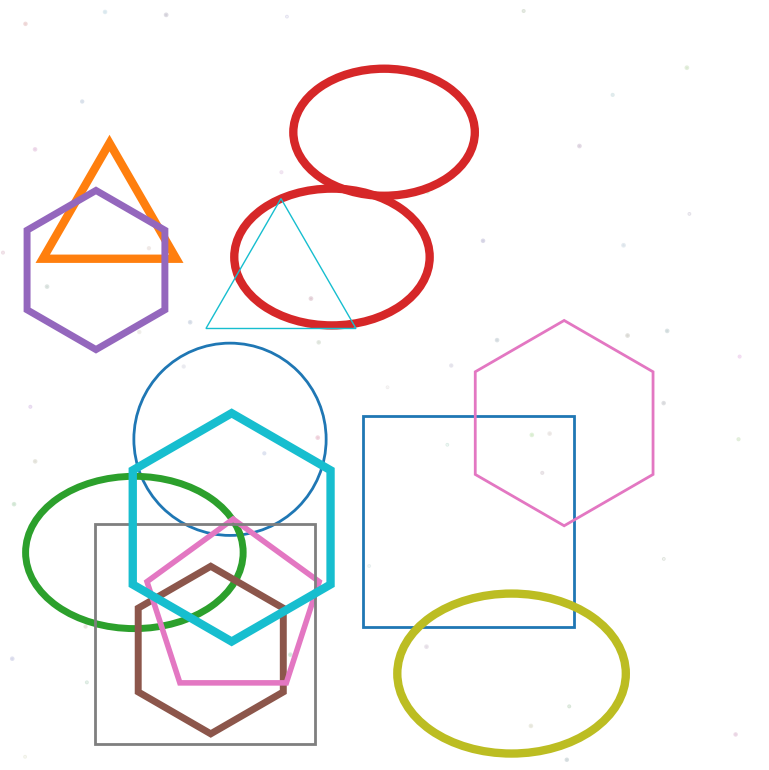[{"shape": "square", "thickness": 1, "radius": 0.69, "center": [0.609, 0.323]}, {"shape": "circle", "thickness": 1, "radius": 0.62, "center": [0.299, 0.43]}, {"shape": "triangle", "thickness": 3, "radius": 0.5, "center": [0.142, 0.714]}, {"shape": "oval", "thickness": 2.5, "radius": 0.71, "center": [0.175, 0.283]}, {"shape": "oval", "thickness": 3, "radius": 0.63, "center": [0.431, 0.666]}, {"shape": "oval", "thickness": 3, "radius": 0.59, "center": [0.499, 0.828]}, {"shape": "hexagon", "thickness": 2.5, "radius": 0.52, "center": [0.125, 0.649]}, {"shape": "hexagon", "thickness": 2.5, "radius": 0.54, "center": [0.274, 0.156]}, {"shape": "hexagon", "thickness": 1, "radius": 0.67, "center": [0.733, 0.451]}, {"shape": "pentagon", "thickness": 2, "radius": 0.59, "center": [0.303, 0.208]}, {"shape": "square", "thickness": 1, "radius": 0.72, "center": [0.266, 0.177]}, {"shape": "oval", "thickness": 3, "radius": 0.74, "center": [0.664, 0.125]}, {"shape": "triangle", "thickness": 0.5, "radius": 0.56, "center": [0.365, 0.63]}, {"shape": "hexagon", "thickness": 3, "radius": 0.74, "center": [0.301, 0.315]}]